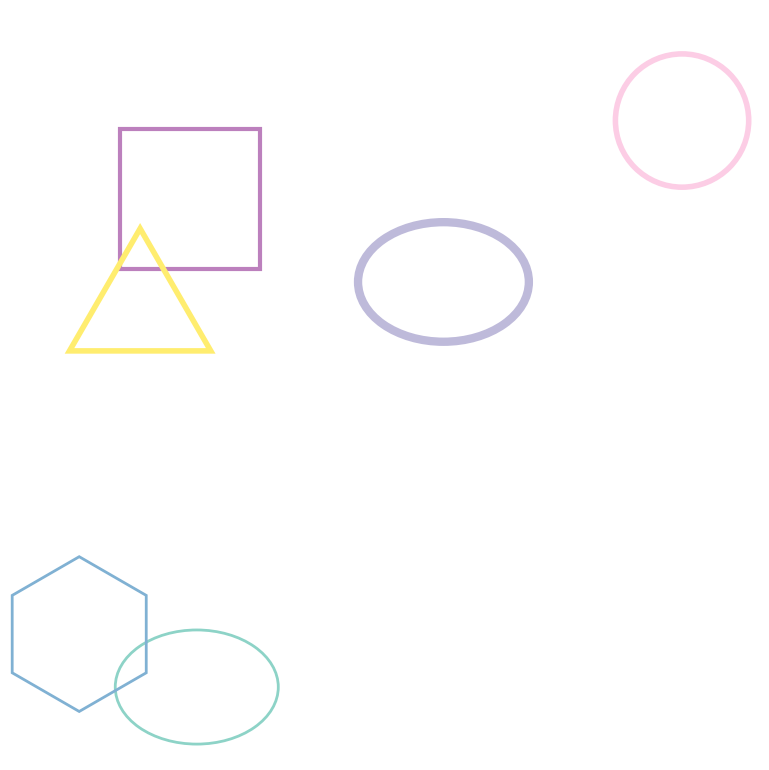[{"shape": "oval", "thickness": 1, "radius": 0.53, "center": [0.256, 0.108]}, {"shape": "oval", "thickness": 3, "radius": 0.55, "center": [0.576, 0.634]}, {"shape": "hexagon", "thickness": 1, "radius": 0.5, "center": [0.103, 0.177]}, {"shape": "circle", "thickness": 2, "radius": 0.43, "center": [0.886, 0.843]}, {"shape": "square", "thickness": 1.5, "radius": 0.45, "center": [0.247, 0.742]}, {"shape": "triangle", "thickness": 2, "radius": 0.53, "center": [0.182, 0.597]}]